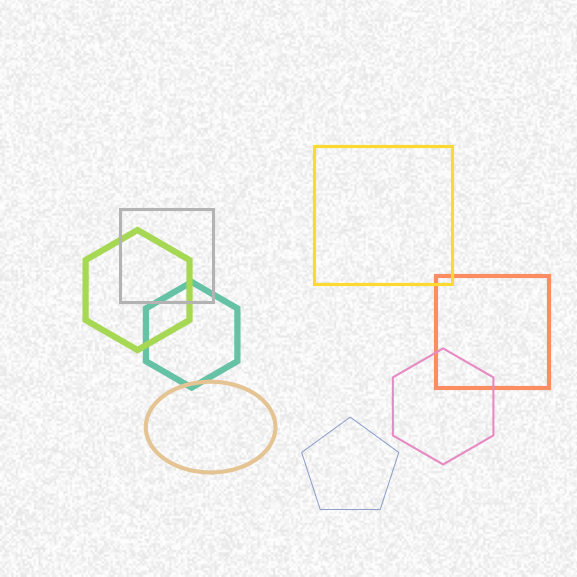[{"shape": "hexagon", "thickness": 3, "radius": 0.46, "center": [0.332, 0.419]}, {"shape": "square", "thickness": 2, "radius": 0.49, "center": [0.853, 0.424]}, {"shape": "pentagon", "thickness": 0.5, "radius": 0.44, "center": [0.606, 0.188]}, {"shape": "hexagon", "thickness": 1, "radius": 0.5, "center": [0.767, 0.295]}, {"shape": "hexagon", "thickness": 3, "radius": 0.52, "center": [0.238, 0.497]}, {"shape": "square", "thickness": 1.5, "radius": 0.6, "center": [0.664, 0.627]}, {"shape": "oval", "thickness": 2, "radius": 0.56, "center": [0.365, 0.26]}, {"shape": "square", "thickness": 1.5, "radius": 0.4, "center": [0.289, 0.557]}]